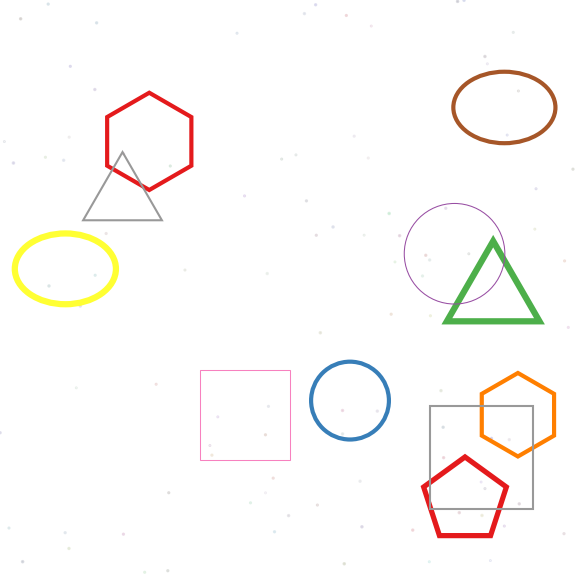[{"shape": "hexagon", "thickness": 2, "radius": 0.42, "center": [0.258, 0.754]}, {"shape": "pentagon", "thickness": 2.5, "radius": 0.38, "center": [0.805, 0.133]}, {"shape": "circle", "thickness": 2, "radius": 0.34, "center": [0.606, 0.305]}, {"shape": "triangle", "thickness": 3, "radius": 0.46, "center": [0.854, 0.489]}, {"shape": "circle", "thickness": 0.5, "radius": 0.44, "center": [0.787, 0.56]}, {"shape": "hexagon", "thickness": 2, "radius": 0.36, "center": [0.897, 0.281]}, {"shape": "oval", "thickness": 3, "radius": 0.44, "center": [0.113, 0.534]}, {"shape": "oval", "thickness": 2, "radius": 0.44, "center": [0.873, 0.813]}, {"shape": "square", "thickness": 0.5, "radius": 0.39, "center": [0.424, 0.281]}, {"shape": "square", "thickness": 1, "radius": 0.44, "center": [0.834, 0.207]}, {"shape": "triangle", "thickness": 1, "radius": 0.39, "center": [0.212, 0.657]}]